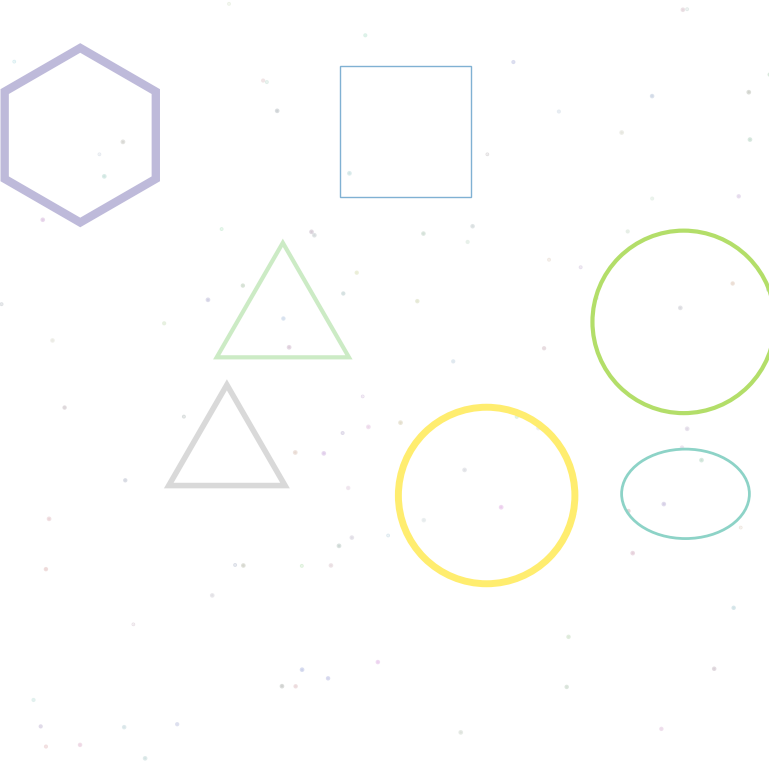[{"shape": "oval", "thickness": 1, "radius": 0.41, "center": [0.89, 0.359]}, {"shape": "hexagon", "thickness": 3, "radius": 0.57, "center": [0.104, 0.824]}, {"shape": "square", "thickness": 0.5, "radius": 0.42, "center": [0.527, 0.829]}, {"shape": "circle", "thickness": 1.5, "radius": 0.59, "center": [0.888, 0.582]}, {"shape": "triangle", "thickness": 2, "radius": 0.44, "center": [0.295, 0.413]}, {"shape": "triangle", "thickness": 1.5, "radius": 0.5, "center": [0.367, 0.586]}, {"shape": "circle", "thickness": 2.5, "radius": 0.57, "center": [0.632, 0.357]}]